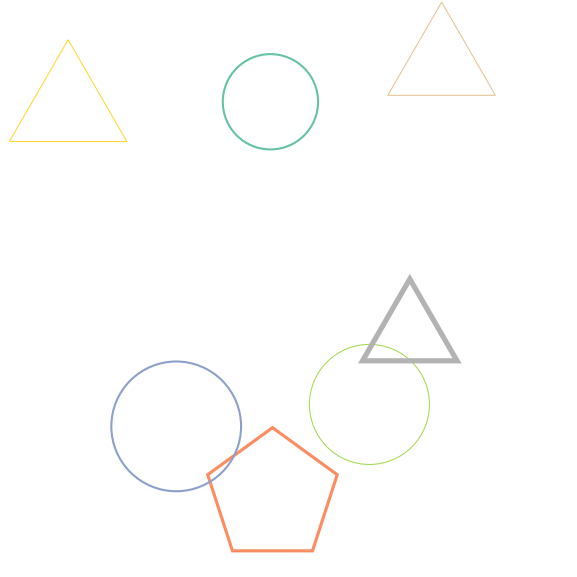[{"shape": "circle", "thickness": 1, "radius": 0.41, "center": [0.468, 0.823]}, {"shape": "pentagon", "thickness": 1.5, "radius": 0.59, "center": [0.472, 0.141]}, {"shape": "circle", "thickness": 1, "radius": 0.56, "center": [0.305, 0.261]}, {"shape": "circle", "thickness": 0.5, "radius": 0.52, "center": [0.64, 0.299]}, {"shape": "triangle", "thickness": 0.5, "radius": 0.59, "center": [0.118, 0.813]}, {"shape": "triangle", "thickness": 0.5, "radius": 0.54, "center": [0.765, 0.888]}, {"shape": "triangle", "thickness": 2.5, "radius": 0.47, "center": [0.71, 0.422]}]